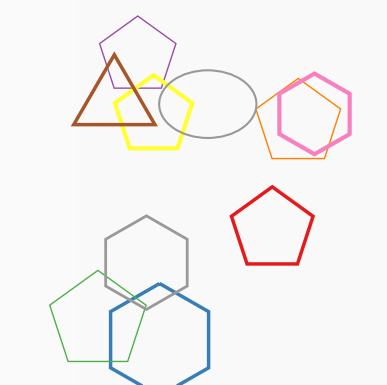[{"shape": "pentagon", "thickness": 2.5, "radius": 0.55, "center": [0.703, 0.404]}, {"shape": "hexagon", "thickness": 2.5, "radius": 0.73, "center": [0.412, 0.118]}, {"shape": "pentagon", "thickness": 1, "radius": 0.65, "center": [0.253, 0.167]}, {"shape": "pentagon", "thickness": 1, "radius": 0.52, "center": [0.356, 0.855]}, {"shape": "pentagon", "thickness": 1, "radius": 0.58, "center": [0.77, 0.681]}, {"shape": "pentagon", "thickness": 3, "radius": 0.53, "center": [0.396, 0.7]}, {"shape": "triangle", "thickness": 2.5, "radius": 0.6, "center": [0.295, 0.737]}, {"shape": "hexagon", "thickness": 3, "radius": 0.52, "center": [0.812, 0.704]}, {"shape": "oval", "thickness": 1.5, "radius": 0.63, "center": [0.536, 0.73]}, {"shape": "hexagon", "thickness": 2, "radius": 0.61, "center": [0.378, 0.318]}]